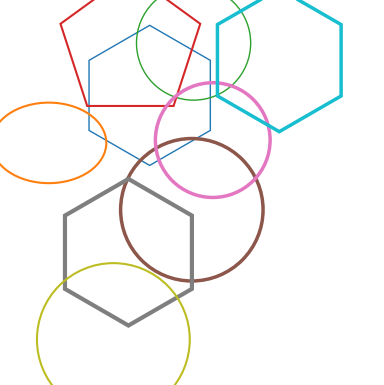[{"shape": "hexagon", "thickness": 1, "radius": 0.91, "center": [0.389, 0.752]}, {"shape": "oval", "thickness": 1.5, "radius": 0.75, "center": [0.127, 0.629]}, {"shape": "circle", "thickness": 1, "radius": 0.74, "center": [0.503, 0.888]}, {"shape": "pentagon", "thickness": 1.5, "radius": 0.95, "center": [0.339, 0.879]}, {"shape": "circle", "thickness": 2.5, "radius": 0.93, "center": [0.498, 0.455]}, {"shape": "circle", "thickness": 2.5, "radius": 0.74, "center": [0.553, 0.636]}, {"shape": "hexagon", "thickness": 3, "radius": 0.95, "center": [0.334, 0.345]}, {"shape": "circle", "thickness": 1.5, "radius": 0.99, "center": [0.294, 0.118]}, {"shape": "hexagon", "thickness": 2.5, "radius": 0.93, "center": [0.725, 0.843]}]